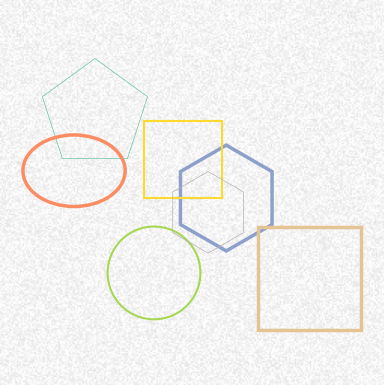[{"shape": "pentagon", "thickness": 0.5, "radius": 0.72, "center": [0.247, 0.704]}, {"shape": "oval", "thickness": 2.5, "radius": 0.66, "center": [0.192, 0.557]}, {"shape": "hexagon", "thickness": 2.5, "radius": 0.69, "center": [0.588, 0.486]}, {"shape": "circle", "thickness": 1.5, "radius": 0.6, "center": [0.4, 0.291]}, {"shape": "square", "thickness": 1.5, "radius": 0.5, "center": [0.476, 0.586]}, {"shape": "square", "thickness": 2.5, "radius": 0.67, "center": [0.804, 0.278]}, {"shape": "hexagon", "thickness": 0.5, "radius": 0.53, "center": [0.541, 0.448]}]